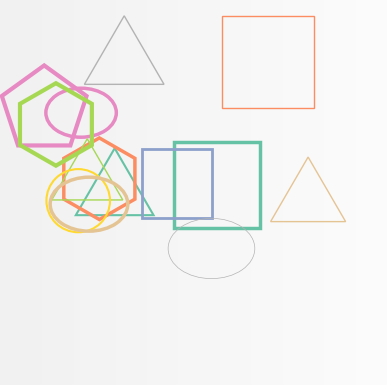[{"shape": "triangle", "thickness": 1.5, "radius": 0.58, "center": [0.296, 0.499]}, {"shape": "square", "thickness": 2.5, "radius": 0.56, "center": [0.559, 0.52]}, {"shape": "square", "thickness": 1, "radius": 0.6, "center": [0.691, 0.839]}, {"shape": "hexagon", "thickness": 2.5, "radius": 0.53, "center": [0.256, 0.536]}, {"shape": "square", "thickness": 2, "radius": 0.45, "center": [0.457, 0.522]}, {"shape": "pentagon", "thickness": 3, "radius": 0.57, "center": [0.114, 0.715]}, {"shape": "oval", "thickness": 2.5, "radius": 0.45, "center": [0.209, 0.707]}, {"shape": "hexagon", "thickness": 3, "radius": 0.54, "center": [0.144, 0.677]}, {"shape": "triangle", "thickness": 1, "radius": 0.53, "center": [0.225, 0.534]}, {"shape": "circle", "thickness": 1.5, "radius": 0.41, "center": [0.202, 0.479]}, {"shape": "oval", "thickness": 2.5, "radius": 0.5, "center": [0.23, 0.47]}, {"shape": "triangle", "thickness": 1, "radius": 0.56, "center": [0.795, 0.48]}, {"shape": "triangle", "thickness": 1, "radius": 0.59, "center": [0.321, 0.84]}, {"shape": "oval", "thickness": 0.5, "radius": 0.56, "center": [0.546, 0.355]}]